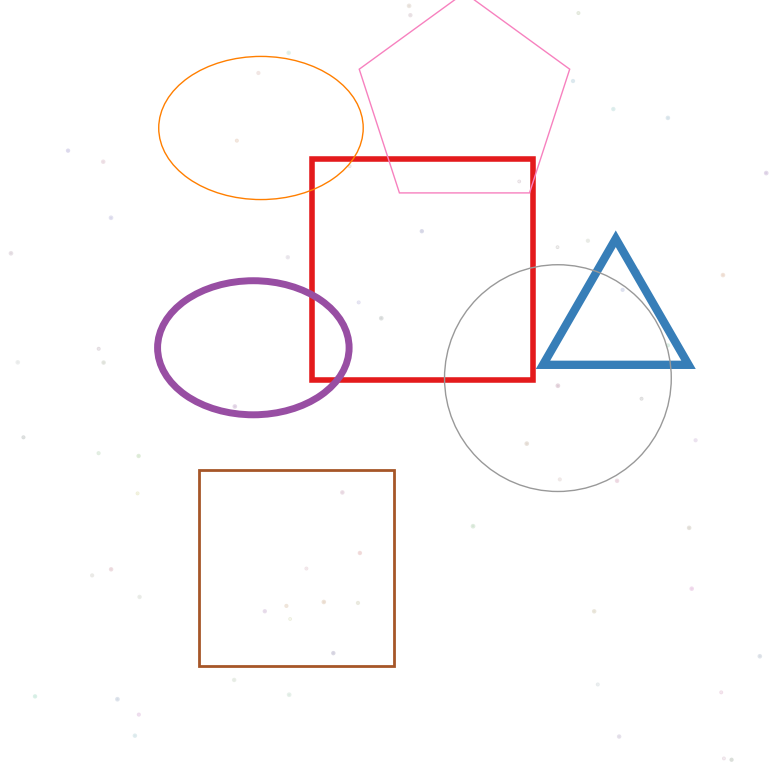[{"shape": "square", "thickness": 2, "radius": 0.72, "center": [0.549, 0.65]}, {"shape": "triangle", "thickness": 3, "radius": 0.55, "center": [0.8, 0.581]}, {"shape": "oval", "thickness": 2.5, "radius": 0.62, "center": [0.329, 0.548]}, {"shape": "oval", "thickness": 0.5, "radius": 0.66, "center": [0.339, 0.834]}, {"shape": "square", "thickness": 1, "radius": 0.63, "center": [0.386, 0.262]}, {"shape": "pentagon", "thickness": 0.5, "radius": 0.72, "center": [0.603, 0.866]}, {"shape": "circle", "thickness": 0.5, "radius": 0.74, "center": [0.725, 0.509]}]